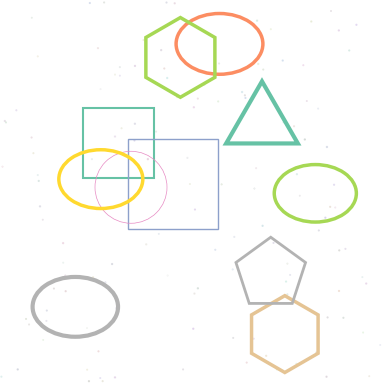[{"shape": "square", "thickness": 1.5, "radius": 0.46, "center": [0.308, 0.628]}, {"shape": "triangle", "thickness": 3, "radius": 0.54, "center": [0.68, 0.681]}, {"shape": "oval", "thickness": 2.5, "radius": 0.56, "center": [0.57, 0.886]}, {"shape": "square", "thickness": 1, "radius": 0.58, "center": [0.449, 0.521]}, {"shape": "circle", "thickness": 0.5, "radius": 0.47, "center": [0.34, 0.514]}, {"shape": "oval", "thickness": 2.5, "radius": 0.53, "center": [0.819, 0.498]}, {"shape": "hexagon", "thickness": 2.5, "radius": 0.52, "center": [0.469, 0.851]}, {"shape": "oval", "thickness": 2.5, "radius": 0.55, "center": [0.262, 0.535]}, {"shape": "hexagon", "thickness": 2.5, "radius": 0.5, "center": [0.74, 0.132]}, {"shape": "pentagon", "thickness": 2, "radius": 0.48, "center": [0.703, 0.289]}, {"shape": "oval", "thickness": 3, "radius": 0.55, "center": [0.196, 0.203]}]